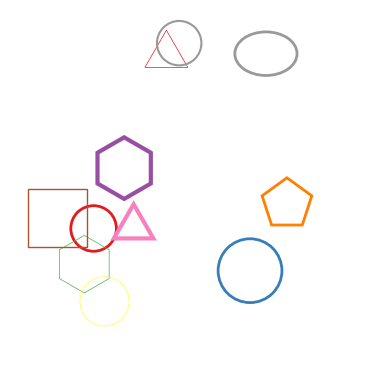[{"shape": "triangle", "thickness": 0.5, "radius": 0.32, "center": [0.432, 0.857]}, {"shape": "circle", "thickness": 2, "radius": 0.3, "center": [0.243, 0.407]}, {"shape": "circle", "thickness": 2, "radius": 0.41, "center": [0.649, 0.297]}, {"shape": "hexagon", "thickness": 0.5, "radius": 0.37, "center": [0.219, 0.314]}, {"shape": "hexagon", "thickness": 3, "radius": 0.4, "center": [0.323, 0.563]}, {"shape": "pentagon", "thickness": 2, "radius": 0.34, "center": [0.745, 0.47]}, {"shape": "circle", "thickness": 0.5, "radius": 0.32, "center": [0.271, 0.217]}, {"shape": "square", "thickness": 1, "radius": 0.38, "center": [0.15, 0.434]}, {"shape": "triangle", "thickness": 3, "radius": 0.3, "center": [0.347, 0.41]}, {"shape": "oval", "thickness": 2, "radius": 0.4, "center": [0.691, 0.861]}, {"shape": "circle", "thickness": 1.5, "radius": 0.29, "center": [0.465, 0.888]}]